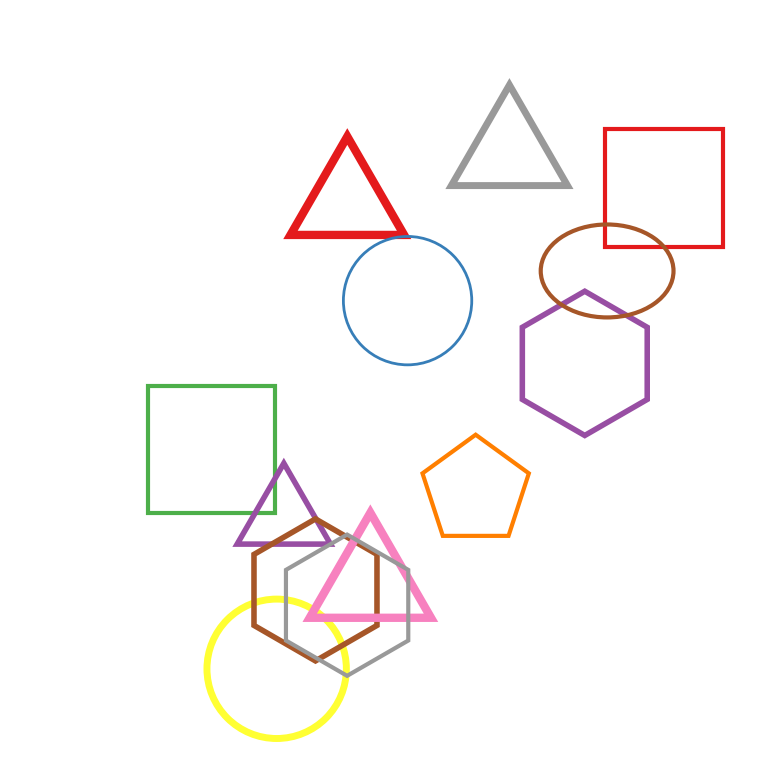[{"shape": "triangle", "thickness": 3, "radius": 0.43, "center": [0.451, 0.737]}, {"shape": "square", "thickness": 1.5, "radius": 0.38, "center": [0.862, 0.756]}, {"shape": "circle", "thickness": 1, "radius": 0.42, "center": [0.529, 0.61]}, {"shape": "square", "thickness": 1.5, "radius": 0.41, "center": [0.275, 0.416]}, {"shape": "hexagon", "thickness": 2, "radius": 0.47, "center": [0.759, 0.528]}, {"shape": "triangle", "thickness": 2, "radius": 0.35, "center": [0.369, 0.328]}, {"shape": "pentagon", "thickness": 1.5, "radius": 0.36, "center": [0.618, 0.363]}, {"shape": "circle", "thickness": 2.5, "radius": 0.45, "center": [0.359, 0.131]}, {"shape": "oval", "thickness": 1.5, "radius": 0.43, "center": [0.788, 0.648]}, {"shape": "hexagon", "thickness": 2, "radius": 0.46, "center": [0.41, 0.234]}, {"shape": "triangle", "thickness": 3, "radius": 0.45, "center": [0.481, 0.243]}, {"shape": "hexagon", "thickness": 1.5, "radius": 0.46, "center": [0.451, 0.214]}, {"shape": "triangle", "thickness": 2.5, "radius": 0.44, "center": [0.662, 0.803]}]